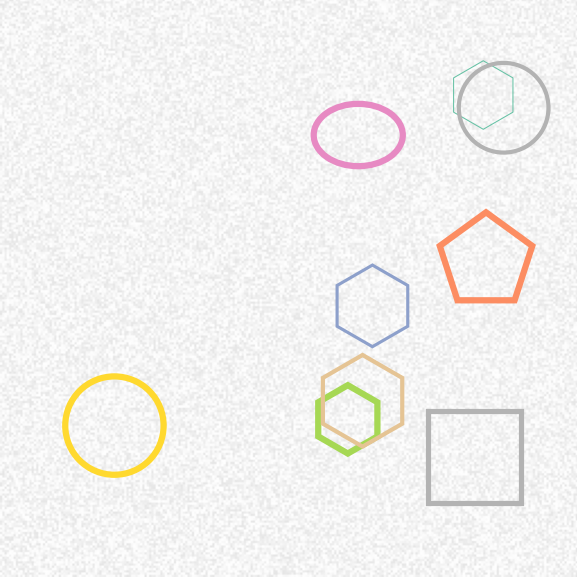[{"shape": "hexagon", "thickness": 0.5, "radius": 0.3, "center": [0.837, 0.835]}, {"shape": "pentagon", "thickness": 3, "radius": 0.42, "center": [0.842, 0.547]}, {"shape": "hexagon", "thickness": 1.5, "radius": 0.35, "center": [0.645, 0.469]}, {"shape": "oval", "thickness": 3, "radius": 0.39, "center": [0.62, 0.765]}, {"shape": "hexagon", "thickness": 3, "radius": 0.3, "center": [0.602, 0.273]}, {"shape": "circle", "thickness": 3, "radius": 0.43, "center": [0.198, 0.262]}, {"shape": "hexagon", "thickness": 2, "radius": 0.4, "center": [0.628, 0.305]}, {"shape": "square", "thickness": 2.5, "radius": 0.4, "center": [0.822, 0.208]}, {"shape": "circle", "thickness": 2, "radius": 0.39, "center": [0.872, 0.813]}]